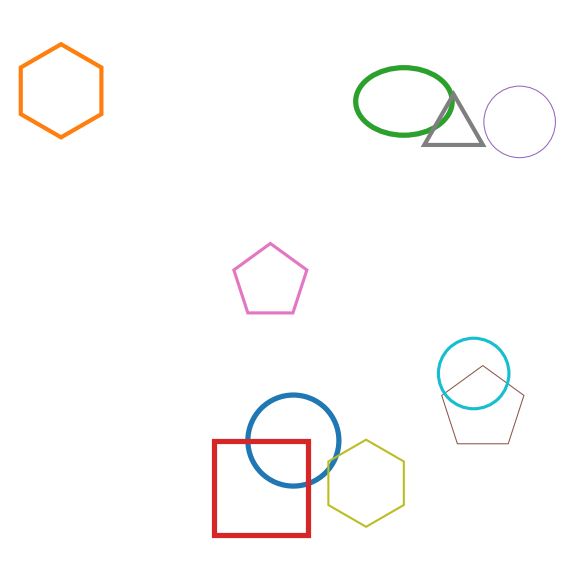[{"shape": "circle", "thickness": 2.5, "radius": 0.39, "center": [0.508, 0.236]}, {"shape": "hexagon", "thickness": 2, "radius": 0.4, "center": [0.106, 0.842]}, {"shape": "oval", "thickness": 2.5, "radius": 0.42, "center": [0.699, 0.823]}, {"shape": "square", "thickness": 2.5, "radius": 0.41, "center": [0.452, 0.154]}, {"shape": "circle", "thickness": 0.5, "radius": 0.31, "center": [0.9, 0.788]}, {"shape": "pentagon", "thickness": 0.5, "radius": 0.37, "center": [0.836, 0.291]}, {"shape": "pentagon", "thickness": 1.5, "radius": 0.33, "center": [0.468, 0.511]}, {"shape": "triangle", "thickness": 2, "radius": 0.29, "center": [0.785, 0.777]}, {"shape": "hexagon", "thickness": 1, "radius": 0.38, "center": [0.634, 0.162]}, {"shape": "circle", "thickness": 1.5, "radius": 0.31, "center": [0.82, 0.352]}]